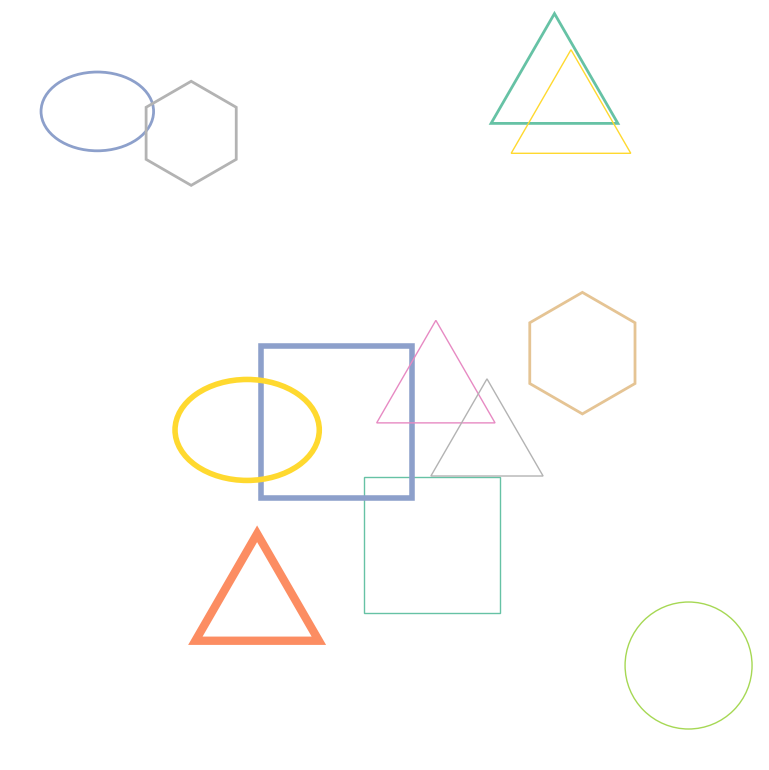[{"shape": "square", "thickness": 0.5, "radius": 0.44, "center": [0.561, 0.292]}, {"shape": "triangle", "thickness": 1, "radius": 0.48, "center": [0.72, 0.887]}, {"shape": "triangle", "thickness": 3, "radius": 0.46, "center": [0.334, 0.214]}, {"shape": "oval", "thickness": 1, "radius": 0.37, "center": [0.126, 0.855]}, {"shape": "square", "thickness": 2, "radius": 0.49, "center": [0.437, 0.452]}, {"shape": "triangle", "thickness": 0.5, "radius": 0.44, "center": [0.566, 0.495]}, {"shape": "circle", "thickness": 0.5, "radius": 0.41, "center": [0.894, 0.136]}, {"shape": "triangle", "thickness": 0.5, "radius": 0.45, "center": [0.742, 0.846]}, {"shape": "oval", "thickness": 2, "radius": 0.47, "center": [0.321, 0.442]}, {"shape": "hexagon", "thickness": 1, "radius": 0.39, "center": [0.756, 0.541]}, {"shape": "triangle", "thickness": 0.5, "radius": 0.42, "center": [0.632, 0.424]}, {"shape": "hexagon", "thickness": 1, "radius": 0.34, "center": [0.248, 0.827]}]